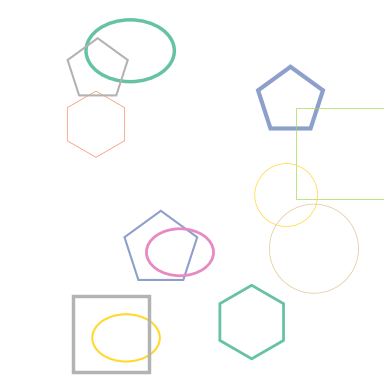[{"shape": "oval", "thickness": 2.5, "radius": 0.57, "center": [0.338, 0.868]}, {"shape": "hexagon", "thickness": 2, "radius": 0.48, "center": [0.654, 0.163]}, {"shape": "hexagon", "thickness": 0.5, "radius": 0.43, "center": [0.249, 0.677]}, {"shape": "pentagon", "thickness": 1.5, "radius": 0.5, "center": [0.418, 0.353]}, {"shape": "pentagon", "thickness": 3, "radius": 0.44, "center": [0.755, 0.738]}, {"shape": "oval", "thickness": 2, "radius": 0.44, "center": [0.468, 0.345]}, {"shape": "square", "thickness": 0.5, "radius": 0.59, "center": [0.888, 0.602]}, {"shape": "oval", "thickness": 1.5, "radius": 0.44, "center": [0.327, 0.122]}, {"shape": "circle", "thickness": 0.5, "radius": 0.41, "center": [0.743, 0.493]}, {"shape": "circle", "thickness": 0.5, "radius": 0.58, "center": [0.815, 0.354]}, {"shape": "square", "thickness": 2.5, "radius": 0.49, "center": [0.288, 0.132]}, {"shape": "pentagon", "thickness": 1.5, "radius": 0.41, "center": [0.254, 0.819]}]